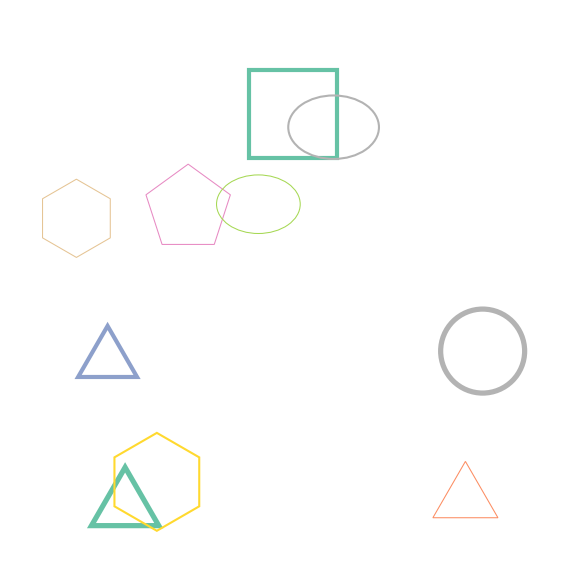[{"shape": "square", "thickness": 2, "radius": 0.38, "center": [0.508, 0.802]}, {"shape": "triangle", "thickness": 2.5, "radius": 0.34, "center": [0.217, 0.123]}, {"shape": "triangle", "thickness": 0.5, "radius": 0.33, "center": [0.806, 0.135]}, {"shape": "triangle", "thickness": 2, "radius": 0.29, "center": [0.186, 0.376]}, {"shape": "pentagon", "thickness": 0.5, "radius": 0.38, "center": [0.326, 0.638]}, {"shape": "oval", "thickness": 0.5, "radius": 0.36, "center": [0.447, 0.646]}, {"shape": "hexagon", "thickness": 1, "radius": 0.42, "center": [0.272, 0.165]}, {"shape": "hexagon", "thickness": 0.5, "radius": 0.34, "center": [0.132, 0.621]}, {"shape": "oval", "thickness": 1, "radius": 0.39, "center": [0.578, 0.779]}, {"shape": "circle", "thickness": 2.5, "radius": 0.36, "center": [0.836, 0.391]}]